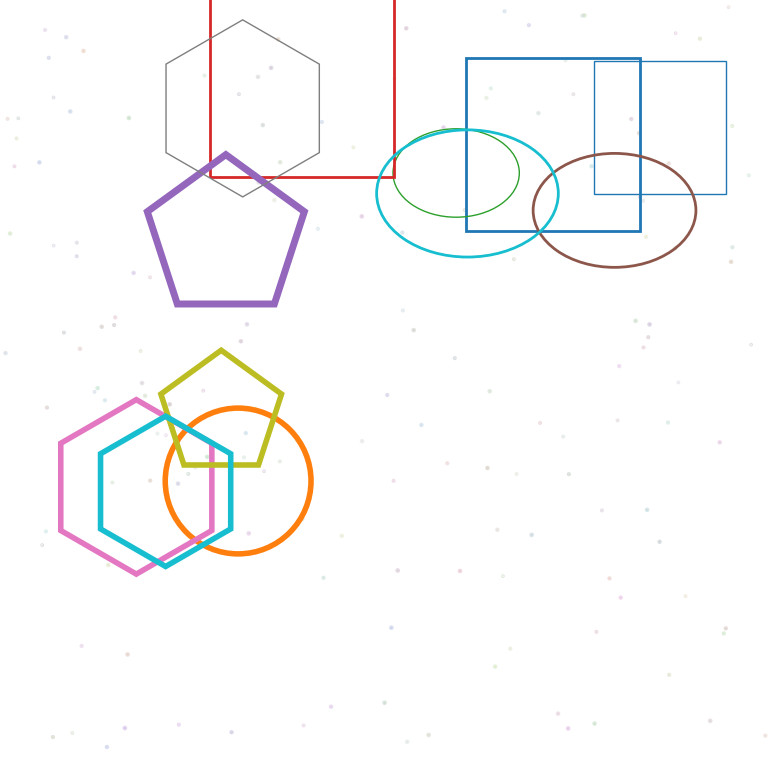[{"shape": "square", "thickness": 0.5, "radius": 0.43, "center": [0.857, 0.834]}, {"shape": "square", "thickness": 1, "radius": 0.56, "center": [0.718, 0.812]}, {"shape": "circle", "thickness": 2, "radius": 0.47, "center": [0.309, 0.375]}, {"shape": "oval", "thickness": 0.5, "radius": 0.41, "center": [0.592, 0.775]}, {"shape": "square", "thickness": 1, "radius": 0.6, "center": [0.393, 0.889]}, {"shape": "pentagon", "thickness": 2.5, "radius": 0.54, "center": [0.293, 0.692]}, {"shape": "oval", "thickness": 1, "radius": 0.53, "center": [0.798, 0.727]}, {"shape": "hexagon", "thickness": 2, "radius": 0.57, "center": [0.177, 0.368]}, {"shape": "hexagon", "thickness": 0.5, "radius": 0.57, "center": [0.315, 0.859]}, {"shape": "pentagon", "thickness": 2, "radius": 0.41, "center": [0.287, 0.463]}, {"shape": "hexagon", "thickness": 2, "radius": 0.49, "center": [0.215, 0.362]}, {"shape": "oval", "thickness": 1, "radius": 0.59, "center": [0.607, 0.749]}]